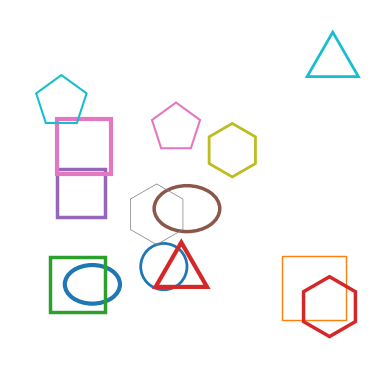[{"shape": "oval", "thickness": 3, "radius": 0.36, "center": [0.24, 0.261]}, {"shape": "circle", "thickness": 2, "radius": 0.3, "center": [0.426, 0.308]}, {"shape": "square", "thickness": 1, "radius": 0.41, "center": [0.817, 0.252]}, {"shape": "square", "thickness": 2.5, "radius": 0.36, "center": [0.201, 0.261]}, {"shape": "hexagon", "thickness": 2.5, "radius": 0.39, "center": [0.856, 0.204]}, {"shape": "triangle", "thickness": 3, "radius": 0.39, "center": [0.471, 0.293]}, {"shape": "square", "thickness": 2.5, "radius": 0.31, "center": [0.211, 0.499]}, {"shape": "oval", "thickness": 2.5, "radius": 0.43, "center": [0.486, 0.458]}, {"shape": "square", "thickness": 3, "radius": 0.35, "center": [0.218, 0.62]}, {"shape": "pentagon", "thickness": 1.5, "radius": 0.33, "center": [0.457, 0.668]}, {"shape": "hexagon", "thickness": 0.5, "radius": 0.39, "center": [0.407, 0.443]}, {"shape": "hexagon", "thickness": 2, "radius": 0.35, "center": [0.603, 0.61]}, {"shape": "triangle", "thickness": 2, "radius": 0.38, "center": [0.864, 0.839]}, {"shape": "pentagon", "thickness": 1.5, "radius": 0.34, "center": [0.159, 0.736]}]